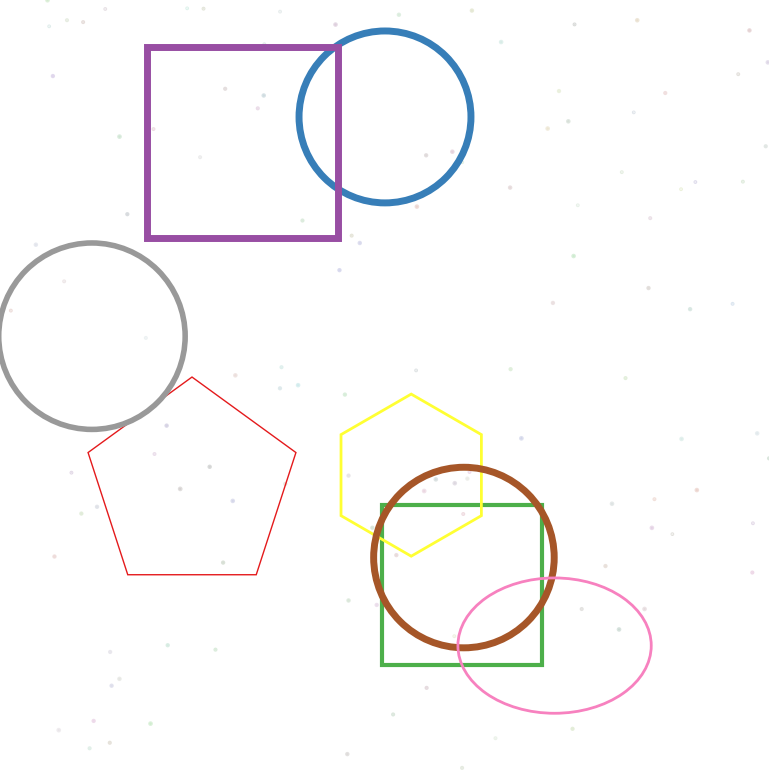[{"shape": "pentagon", "thickness": 0.5, "radius": 0.71, "center": [0.249, 0.368]}, {"shape": "circle", "thickness": 2.5, "radius": 0.56, "center": [0.5, 0.848]}, {"shape": "square", "thickness": 1.5, "radius": 0.52, "center": [0.6, 0.241]}, {"shape": "square", "thickness": 2.5, "radius": 0.62, "center": [0.315, 0.815]}, {"shape": "hexagon", "thickness": 1, "radius": 0.53, "center": [0.534, 0.383]}, {"shape": "circle", "thickness": 2.5, "radius": 0.59, "center": [0.603, 0.276]}, {"shape": "oval", "thickness": 1, "radius": 0.63, "center": [0.72, 0.162]}, {"shape": "circle", "thickness": 2, "radius": 0.61, "center": [0.119, 0.563]}]